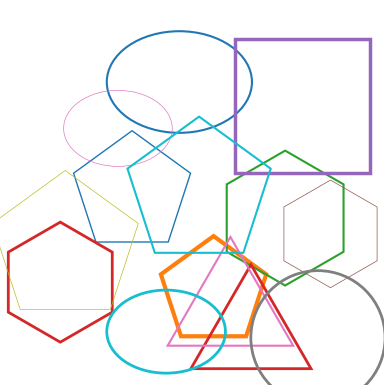[{"shape": "pentagon", "thickness": 1, "radius": 0.8, "center": [0.343, 0.501]}, {"shape": "oval", "thickness": 1.5, "radius": 0.94, "center": [0.466, 0.787]}, {"shape": "pentagon", "thickness": 3, "radius": 0.72, "center": [0.555, 0.243]}, {"shape": "hexagon", "thickness": 1.5, "radius": 0.88, "center": [0.741, 0.434]}, {"shape": "triangle", "thickness": 2, "radius": 0.9, "center": [0.652, 0.132]}, {"shape": "hexagon", "thickness": 2, "radius": 0.78, "center": [0.157, 0.267]}, {"shape": "square", "thickness": 2.5, "radius": 0.87, "center": [0.786, 0.725]}, {"shape": "hexagon", "thickness": 0.5, "radius": 0.7, "center": [0.858, 0.393]}, {"shape": "oval", "thickness": 0.5, "radius": 0.71, "center": [0.306, 0.667]}, {"shape": "triangle", "thickness": 1.5, "radius": 0.94, "center": [0.598, 0.196]}, {"shape": "circle", "thickness": 2, "radius": 0.87, "center": [0.826, 0.123]}, {"shape": "pentagon", "thickness": 0.5, "radius": 1.0, "center": [0.169, 0.358]}, {"shape": "oval", "thickness": 2, "radius": 0.77, "center": [0.431, 0.139]}, {"shape": "pentagon", "thickness": 1.5, "radius": 0.98, "center": [0.517, 0.502]}]